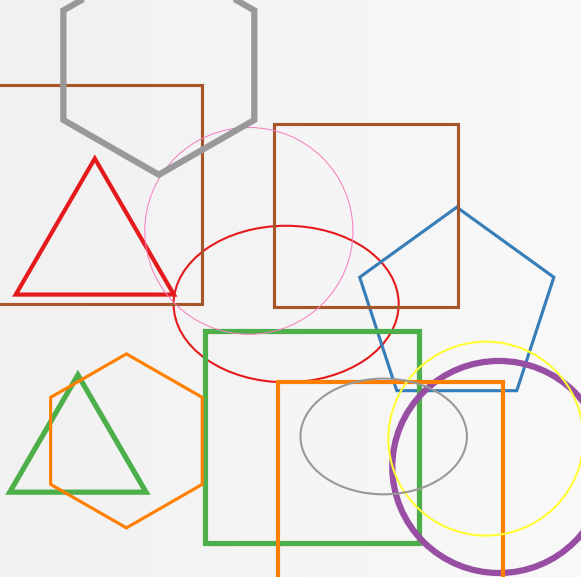[{"shape": "triangle", "thickness": 2, "radius": 0.79, "center": [0.163, 0.568]}, {"shape": "oval", "thickness": 1, "radius": 0.97, "center": [0.492, 0.473]}, {"shape": "pentagon", "thickness": 1.5, "radius": 0.88, "center": [0.786, 0.465]}, {"shape": "triangle", "thickness": 2.5, "radius": 0.68, "center": [0.134, 0.215]}, {"shape": "square", "thickness": 2.5, "radius": 0.92, "center": [0.537, 0.243]}, {"shape": "circle", "thickness": 3, "radius": 0.92, "center": [0.858, 0.191]}, {"shape": "hexagon", "thickness": 1.5, "radius": 0.75, "center": [0.218, 0.236]}, {"shape": "square", "thickness": 2, "radius": 0.97, "center": [0.672, 0.145]}, {"shape": "circle", "thickness": 1, "radius": 0.84, "center": [0.836, 0.24]}, {"shape": "square", "thickness": 1.5, "radius": 0.79, "center": [0.629, 0.626]}, {"shape": "square", "thickness": 1.5, "radius": 0.95, "center": [0.157, 0.662]}, {"shape": "circle", "thickness": 0.5, "radius": 0.9, "center": [0.428, 0.599]}, {"shape": "oval", "thickness": 1, "radius": 0.72, "center": [0.66, 0.243]}, {"shape": "hexagon", "thickness": 3, "radius": 0.95, "center": [0.273, 0.886]}]